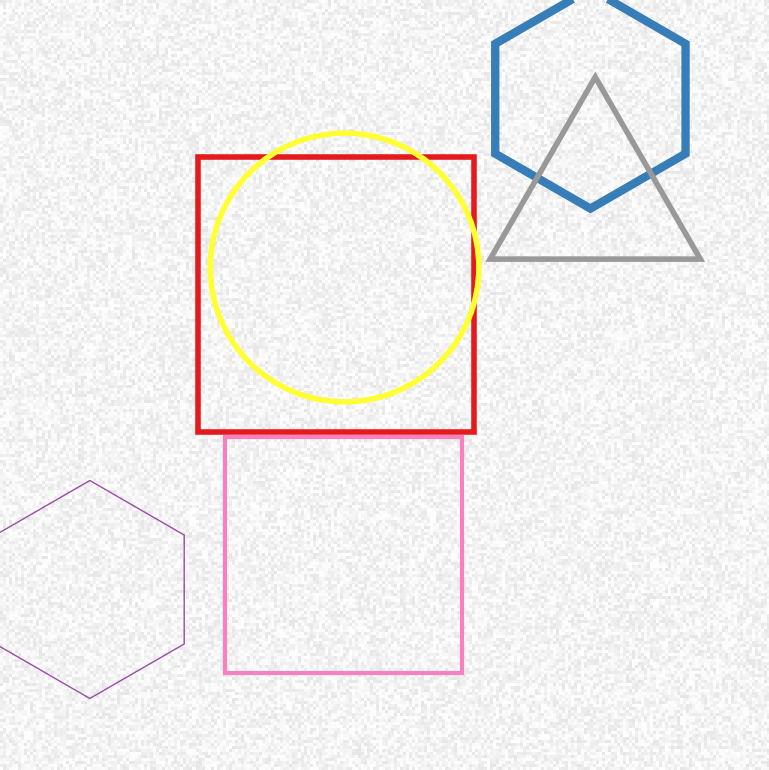[{"shape": "square", "thickness": 2, "radius": 0.9, "center": [0.437, 0.617]}, {"shape": "hexagon", "thickness": 3, "radius": 0.71, "center": [0.767, 0.872]}, {"shape": "hexagon", "thickness": 0.5, "radius": 0.71, "center": [0.117, 0.234]}, {"shape": "circle", "thickness": 2, "radius": 0.87, "center": [0.447, 0.653]}, {"shape": "square", "thickness": 1.5, "radius": 0.77, "center": [0.446, 0.279]}, {"shape": "triangle", "thickness": 2, "radius": 0.79, "center": [0.773, 0.742]}]